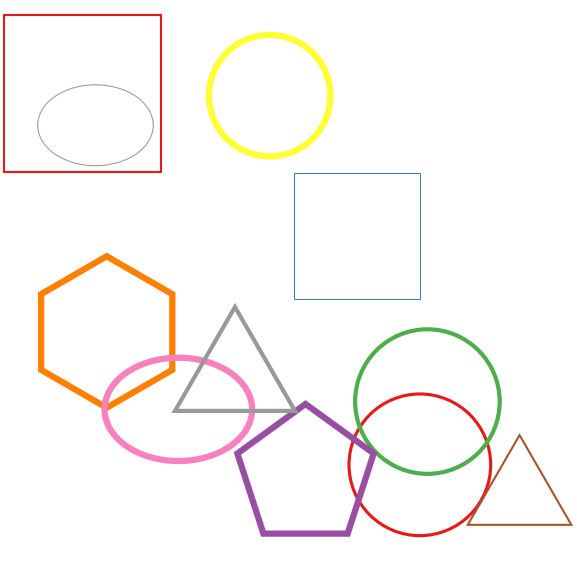[{"shape": "circle", "thickness": 1.5, "radius": 0.61, "center": [0.727, 0.194]}, {"shape": "square", "thickness": 1, "radius": 0.68, "center": [0.143, 0.838]}, {"shape": "square", "thickness": 0.5, "radius": 0.54, "center": [0.618, 0.59]}, {"shape": "circle", "thickness": 2, "radius": 0.63, "center": [0.74, 0.304]}, {"shape": "pentagon", "thickness": 3, "radius": 0.62, "center": [0.529, 0.176]}, {"shape": "hexagon", "thickness": 3, "radius": 0.66, "center": [0.185, 0.424]}, {"shape": "circle", "thickness": 3, "radius": 0.53, "center": [0.467, 0.833]}, {"shape": "triangle", "thickness": 1, "radius": 0.52, "center": [0.9, 0.142]}, {"shape": "oval", "thickness": 3, "radius": 0.64, "center": [0.309, 0.29]}, {"shape": "oval", "thickness": 0.5, "radius": 0.5, "center": [0.165, 0.782]}, {"shape": "triangle", "thickness": 2, "radius": 0.6, "center": [0.407, 0.348]}]